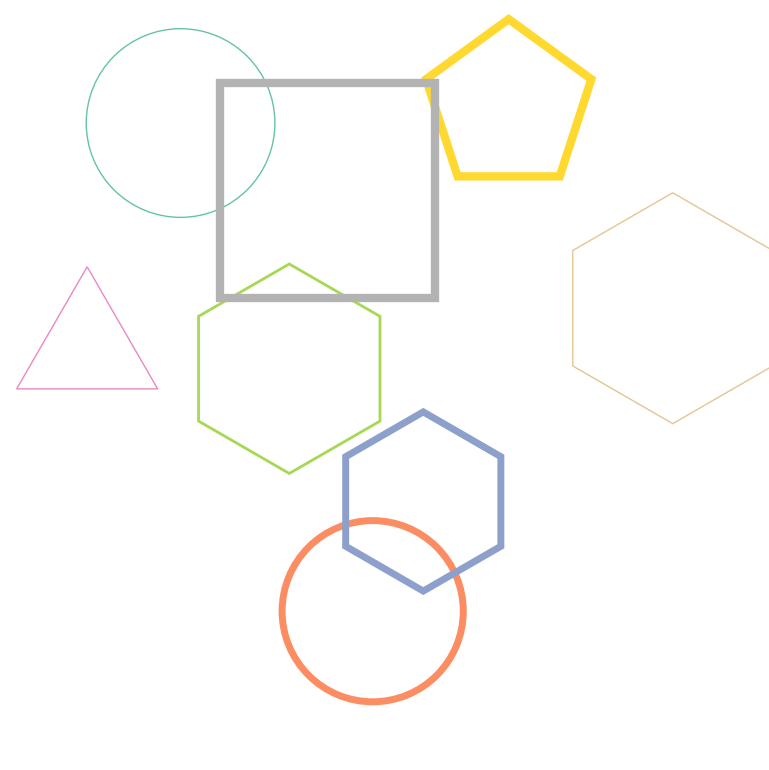[{"shape": "circle", "thickness": 0.5, "radius": 0.61, "center": [0.235, 0.84]}, {"shape": "circle", "thickness": 2.5, "radius": 0.59, "center": [0.484, 0.206]}, {"shape": "hexagon", "thickness": 2.5, "radius": 0.58, "center": [0.55, 0.349]}, {"shape": "triangle", "thickness": 0.5, "radius": 0.53, "center": [0.113, 0.548]}, {"shape": "hexagon", "thickness": 1, "radius": 0.68, "center": [0.376, 0.521]}, {"shape": "pentagon", "thickness": 3, "radius": 0.56, "center": [0.661, 0.862]}, {"shape": "hexagon", "thickness": 0.5, "radius": 0.75, "center": [0.874, 0.6]}, {"shape": "square", "thickness": 3, "radius": 0.7, "center": [0.425, 0.752]}]